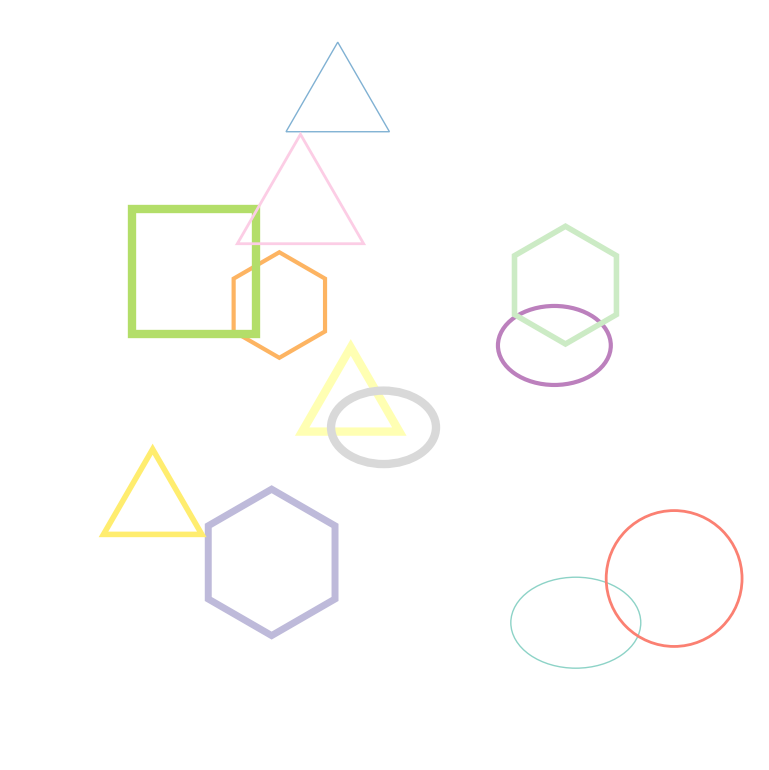[{"shape": "oval", "thickness": 0.5, "radius": 0.42, "center": [0.748, 0.191]}, {"shape": "triangle", "thickness": 3, "radius": 0.36, "center": [0.456, 0.476]}, {"shape": "hexagon", "thickness": 2.5, "radius": 0.48, "center": [0.353, 0.27]}, {"shape": "circle", "thickness": 1, "radius": 0.44, "center": [0.875, 0.249]}, {"shape": "triangle", "thickness": 0.5, "radius": 0.39, "center": [0.439, 0.868]}, {"shape": "hexagon", "thickness": 1.5, "radius": 0.34, "center": [0.363, 0.604]}, {"shape": "square", "thickness": 3, "radius": 0.4, "center": [0.252, 0.648]}, {"shape": "triangle", "thickness": 1, "radius": 0.47, "center": [0.39, 0.731]}, {"shape": "oval", "thickness": 3, "radius": 0.34, "center": [0.498, 0.445]}, {"shape": "oval", "thickness": 1.5, "radius": 0.37, "center": [0.72, 0.551]}, {"shape": "hexagon", "thickness": 2, "radius": 0.38, "center": [0.734, 0.63]}, {"shape": "triangle", "thickness": 2, "radius": 0.37, "center": [0.198, 0.343]}]